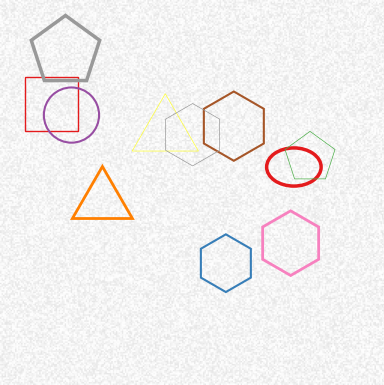[{"shape": "square", "thickness": 1, "radius": 0.35, "center": [0.134, 0.73]}, {"shape": "oval", "thickness": 2.5, "radius": 0.35, "center": [0.763, 0.566]}, {"shape": "hexagon", "thickness": 1.5, "radius": 0.37, "center": [0.587, 0.316]}, {"shape": "pentagon", "thickness": 0.5, "radius": 0.34, "center": [0.805, 0.591]}, {"shape": "circle", "thickness": 1.5, "radius": 0.36, "center": [0.186, 0.701]}, {"shape": "triangle", "thickness": 2, "radius": 0.45, "center": [0.266, 0.477]}, {"shape": "triangle", "thickness": 0.5, "radius": 0.5, "center": [0.429, 0.657]}, {"shape": "hexagon", "thickness": 1.5, "radius": 0.45, "center": [0.607, 0.672]}, {"shape": "hexagon", "thickness": 2, "radius": 0.42, "center": [0.755, 0.368]}, {"shape": "pentagon", "thickness": 2.5, "radius": 0.47, "center": [0.17, 0.866]}, {"shape": "hexagon", "thickness": 0.5, "radius": 0.41, "center": [0.5, 0.65]}]